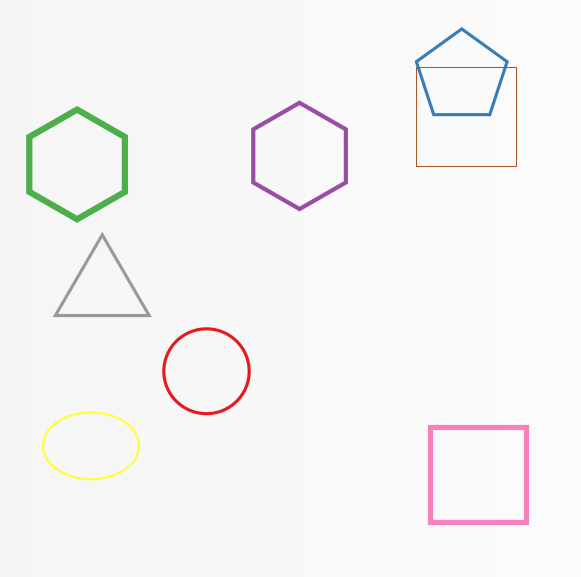[{"shape": "circle", "thickness": 1.5, "radius": 0.37, "center": [0.355, 0.356]}, {"shape": "pentagon", "thickness": 1.5, "radius": 0.41, "center": [0.794, 0.867]}, {"shape": "hexagon", "thickness": 3, "radius": 0.47, "center": [0.133, 0.714]}, {"shape": "hexagon", "thickness": 2, "radius": 0.46, "center": [0.515, 0.729]}, {"shape": "oval", "thickness": 1, "radius": 0.41, "center": [0.157, 0.227]}, {"shape": "square", "thickness": 0.5, "radius": 0.43, "center": [0.802, 0.797]}, {"shape": "square", "thickness": 2.5, "radius": 0.41, "center": [0.822, 0.177]}, {"shape": "triangle", "thickness": 1.5, "radius": 0.47, "center": [0.176, 0.499]}]